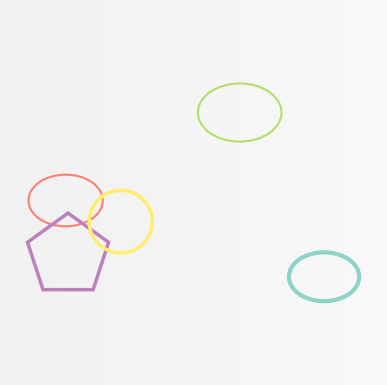[{"shape": "oval", "thickness": 3, "radius": 0.45, "center": [0.836, 0.281]}, {"shape": "oval", "thickness": 1.5, "radius": 0.48, "center": [0.169, 0.479]}, {"shape": "oval", "thickness": 1.5, "radius": 0.54, "center": [0.619, 0.708]}, {"shape": "pentagon", "thickness": 2.5, "radius": 0.55, "center": [0.176, 0.337]}, {"shape": "circle", "thickness": 2.5, "radius": 0.41, "center": [0.312, 0.424]}]